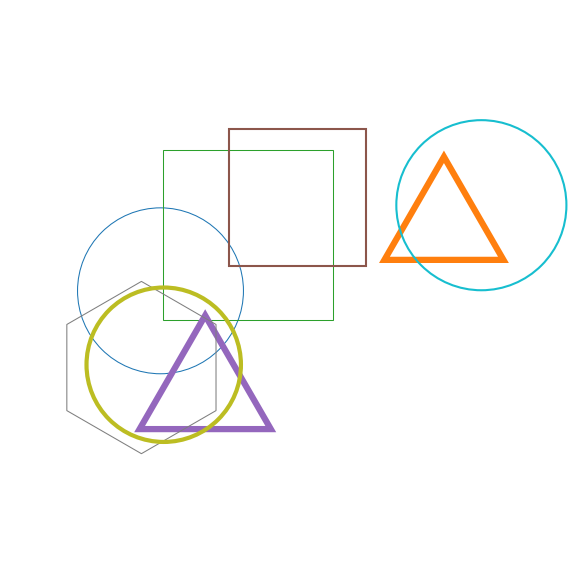[{"shape": "circle", "thickness": 0.5, "radius": 0.72, "center": [0.278, 0.496]}, {"shape": "triangle", "thickness": 3, "radius": 0.59, "center": [0.769, 0.609]}, {"shape": "square", "thickness": 0.5, "radius": 0.73, "center": [0.429, 0.592]}, {"shape": "triangle", "thickness": 3, "radius": 0.66, "center": [0.355, 0.322]}, {"shape": "square", "thickness": 1, "radius": 0.59, "center": [0.515, 0.658]}, {"shape": "hexagon", "thickness": 0.5, "radius": 0.75, "center": [0.245, 0.363]}, {"shape": "circle", "thickness": 2, "radius": 0.67, "center": [0.284, 0.368]}, {"shape": "circle", "thickness": 1, "radius": 0.74, "center": [0.834, 0.644]}]